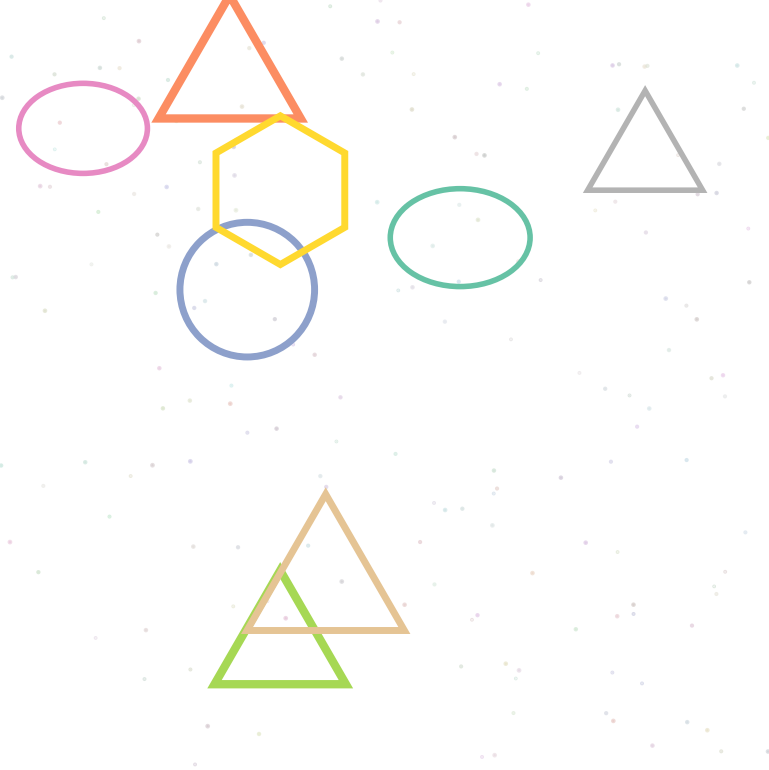[{"shape": "oval", "thickness": 2, "radius": 0.45, "center": [0.598, 0.691]}, {"shape": "triangle", "thickness": 3, "radius": 0.53, "center": [0.298, 0.899]}, {"shape": "circle", "thickness": 2.5, "radius": 0.44, "center": [0.321, 0.624]}, {"shape": "oval", "thickness": 2, "radius": 0.42, "center": [0.108, 0.833]}, {"shape": "triangle", "thickness": 3, "radius": 0.49, "center": [0.364, 0.161]}, {"shape": "hexagon", "thickness": 2.5, "radius": 0.48, "center": [0.364, 0.753]}, {"shape": "triangle", "thickness": 2.5, "radius": 0.59, "center": [0.423, 0.24]}, {"shape": "triangle", "thickness": 2, "radius": 0.43, "center": [0.838, 0.796]}]